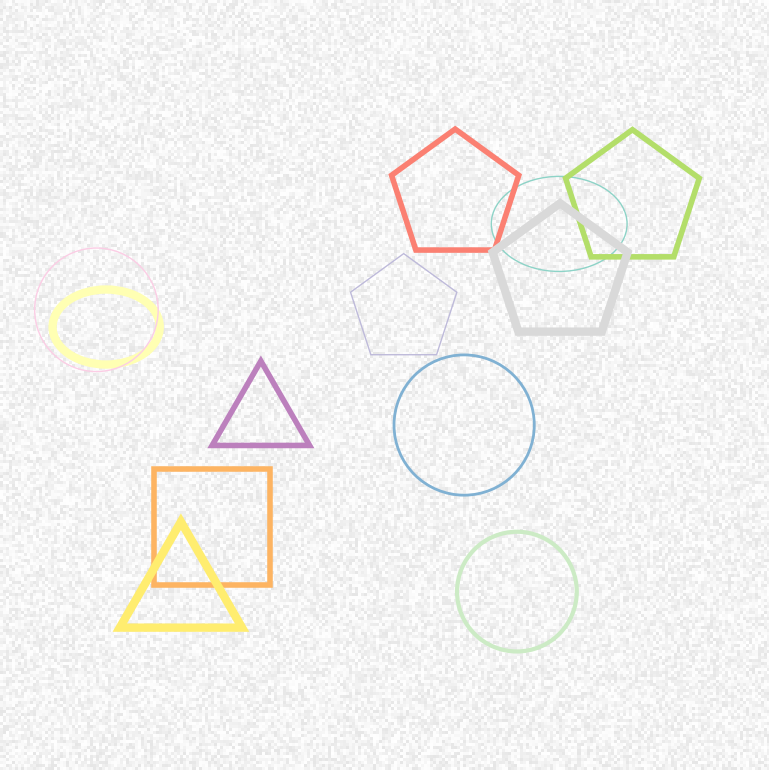[{"shape": "oval", "thickness": 0.5, "radius": 0.44, "center": [0.726, 0.709]}, {"shape": "oval", "thickness": 3, "radius": 0.35, "center": [0.138, 0.575]}, {"shape": "pentagon", "thickness": 0.5, "radius": 0.36, "center": [0.524, 0.598]}, {"shape": "pentagon", "thickness": 2, "radius": 0.43, "center": [0.591, 0.746]}, {"shape": "circle", "thickness": 1, "radius": 0.46, "center": [0.603, 0.448]}, {"shape": "square", "thickness": 2, "radius": 0.37, "center": [0.275, 0.316]}, {"shape": "pentagon", "thickness": 2, "radius": 0.46, "center": [0.821, 0.74]}, {"shape": "circle", "thickness": 0.5, "radius": 0.4, "center": [0.125, 0.598]}, {"shape": "pentagon", "thickness": 3, "radius": 0.46, "center": [0.727, 0.644]}, {"shape": "triangle", "thickness": 2, "radius": 0.37, "center": [0.339, 0.458]}, {"shape": "circle", "thickness": 1.5, "radius": 0.39, "center": [0.671, 0.232]}, {"shape": "triangle", "thickness": 3, "radius": 0.46, "center": [0.235, 0.231]}]